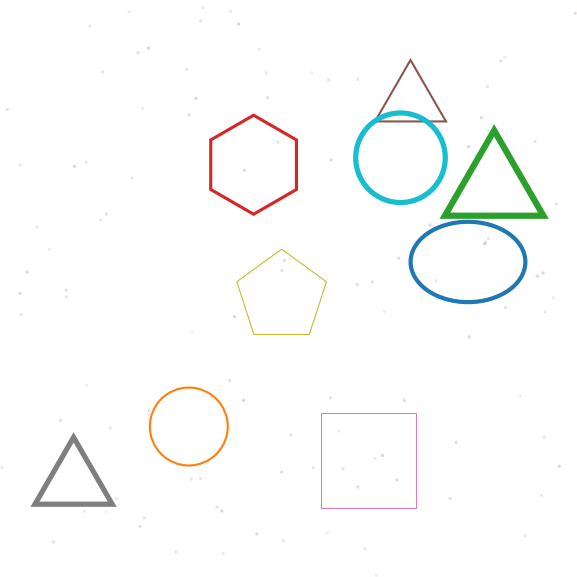[{"shape": "oval", "thickness": 2, "radius": 0.5, "center": [0.81, 0.546]}, {"shape": "circle", "thickness": 1, "radius": 0.34, "center": [0.327, 0.261]}, {"shape": "triangle", "thickness": 3, "radius": 0.49, "center": [0.856, 0.675]}, {"shape": "hexagon", "thickness": 1.5, "radius": 0.43, "center": [0.439, 0.714]}, {"shape": "triangle", "thickness": 1, "radius": 0.35, "center": [0.711, 0.824]}, {"shape": "square", "thickness": 0.5, "radius": 0.41, "center": [0.638, 0.201]}, {"shape": "triangle", "thickness": 2.5, "radius": 0.39, "center": [0.127, 0.165]}, {"shape": "pentagon", "thickness": 0.5, "radius": 0.41, "center": [0.488, 0.486]}, {"shape": "circle", "thickness": 2.5, "radius": 0.39, "center": [0.693, 0.726]}]